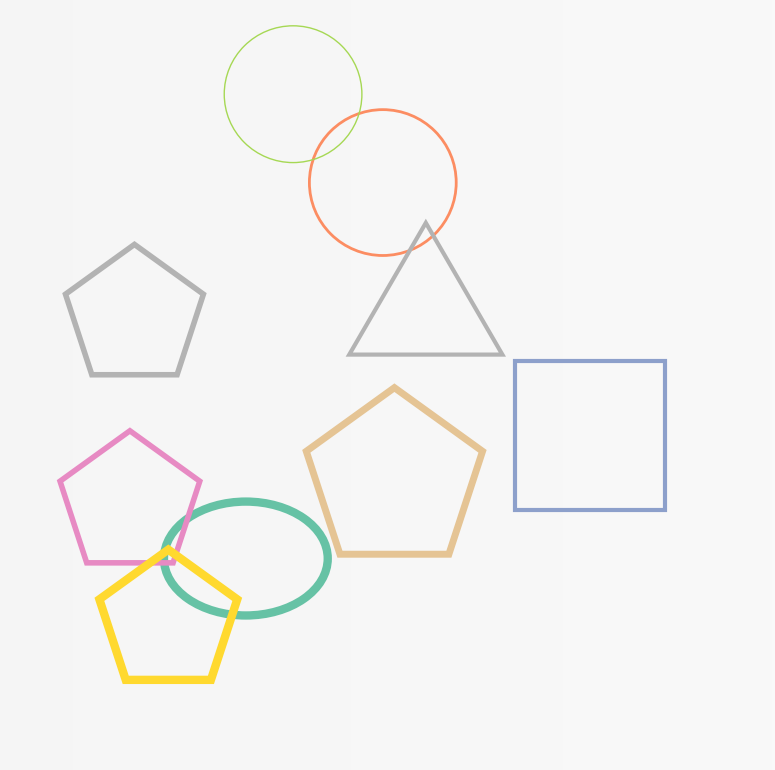[{"shape": "oval", "thickness": 3, "radius": 0.53, "center": [0.317, 0.275]}, {"shape": "circle", "thickness": 1, "radius": 0.47, "center": [0.494, 0.763]}, {"shape": "square", "thickness": 1.5, "radius": 0.48, "center": [0.761, 0.434]}, {"shape": "pentagon", "thickness": 2, "radius": 0.47, "center": [0.168, 0.346]}, {"shape": "circle", "thickness": 0.5, "radius": 0.44, "center": [0.378, 0.878]}, {"shape": "pentagon", "thickness": 3, "radius": 0.47, "center": [0.217, 0.193]}, {"shape": "pentagon", "thickness": 2.5, "radius": 0.6, "center": [0.509, 0.377]}, {"shape": "pentagon", "thickness": 2, "radius": 0.47, "center": [0.173, 0.589]}, {"shape": "triangle", "thickness": 1.5, "radius": 0.57, "center": [0.549, 0.597]}]